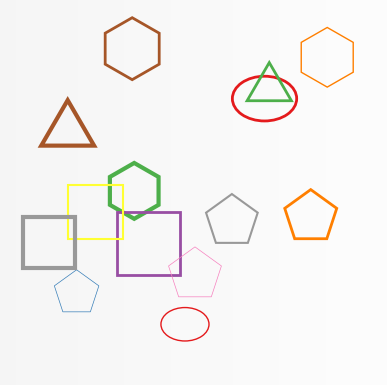[{"shape": "oval", "thickness": 1, "radius": 0.31, "center": [0.477, 0.158]}, {"shape": "oval", "thickness": 2, "radius": 0.41, "center": [0.683, 0.744]}, {"shape": "pentagon", "thickness": 0.5, "radius": 0.3, "center": [0.198, 0.239]}, {"shape": "hexagon", "thickness": 3, "radius": 0.36, "center": [0.346, 0.504]}, {"shape": "triangle", "thickness": 2, "radius": 0.33, "center": [0.695, 0.771]}, {"shape": "square", "thickness": 2, "radius": 0.41, "center": [0.383, 0.367]}, {"shape": "pentagon", "thickness": 2, "radius": 0.35, "center": [0.802, 0.437]}, {"shape": "hexagon", "thickness": 1, "radius": 0.39, "center": [0.844, 0.851]}, {"shape": "square", "thickness": 1.5, "radius": 0.35, "center": [0.246, 0.449]}, {"shape": "triangle", "thickness": 3, "radius": 0.39, "center": [0.175, 0.661]}, {"shape": "hexagon", "thickness": 2, "radius": 0.4, "center": [0.341, 0.874]}, {"shape": "pentagon", "thickness": 0.5, "radius": 0.36, "center": [0.503, 0.287]}, {"shape": "pentagon", "thickness": 1.5, "radius": 0.35, "center": [0.598, 0.426]}, {"shape": "square", "thickness": 3, "radius": 0.33, "center": [0.127, 0.371]}]